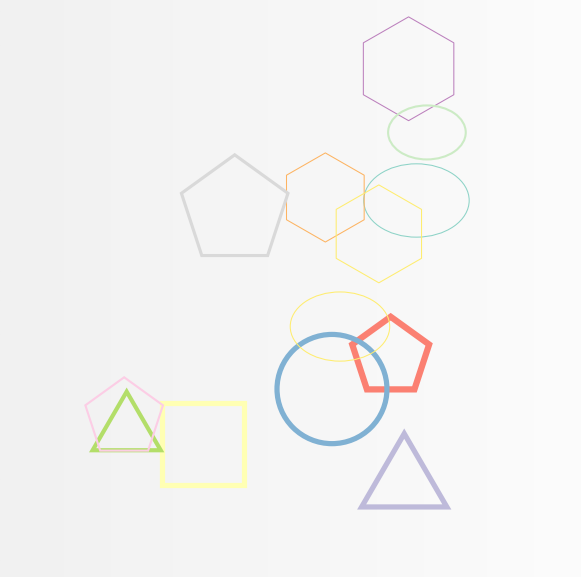[{"shape": "oval", "thickness": 0.5, "radius": 0.45, "center": [0.716, 0.652]}, {"shape": "square", "thickness": 2.5, "radius": 0.35, "center": [0.349, 0.23]}, {"shape": "triangle", "thickness": 2.5, "radius": 0.42, "center": [0.695, 0.164]}, {"shape": "pentagon", "thickness": 3, "radius": 0.35, "center": [0.672, 0.381]}, {"shape": "circle", "thickness": 2.5, "radius": 0.47, "center": [0.571, 0.325]}, {"shape": "hexagon", "thickness": 0.5, "radius": 0.39, "center": [0.56, 0.657]}, {"shape": "triangle", "thickness": 2, "radius": 0.34, "center": [0.218, 0.253]}, {"shape": "pentagon", "thickness": 1, "radius": 0.35, "center": [0.214, 0.276]}, {"shape": "pentagon", "thickness": 1.5, "radius": 0.48, "center": [0.404, 0.635]}, {"shape": "hexagon", "thickness": 0.5, "radius": 0.45, "center": [0.703, 0.88]}, {"shape": "oval", "thickness": 1, "radius": 0.33, "center": [0.734, 0.77]}, {"shape": "hexagon", "thickness": 0.5, "radius": 0.42, "center": [0.652, 0.594]}, {"shape": "oval", "thickness": 0.5, "radius": 0.43, "center": [0.585, 0.434]}]